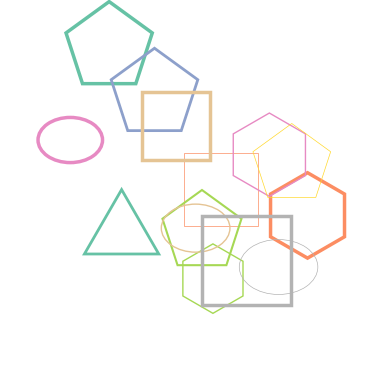[{"shape": "triangle", "thickness": 2, "radius": 0.56, "center": [0.316, 0.396]}, {"shape": "pentagon", "thickness": 2.5, "radius": 0.59, "center": [0.284, 0.878]}, {"shape": "square", "thickness": 0.5, "radius": 0.47, "center": [0.574, 0.509]}, {"shape": "hexagon", "thickness": 2.5, "radius": 0.55, "center": [0.799, 0.44]}, {"shape": "pentagon", "thickness": 2, "radius": 0.59, "center": [0.401, 0.756]}, {"shape": "hexagon", "thickness": 1, "radius": 0.54, "center": [0.7, 0.598]}, {"shape": "oval", "thickness": 2.5, "radius": 0.42, "center": [0.183, 0.636]}, {"shape": "pentagon", "thickness": 1.5, "radius": 0.54, "center": [0.525, 0.399]}, {"shape": "hexagon", "thickness": 1, "radius": 0.45, "center": [0.553, 0.276]}, {"shape": "pentagon", "thickness": 0.5, "radius": 0.53, "center": [0.758, 0.573]}, {"shape": "square", "thickness": 2.5, "radius": 0.44, "center": [0.458, 0.672]}, {"shape": "oval", "thickness": 1, "radius": 0.45, "center": [0.508, 0.407]}, {"shape": "square", "thickness": 2.5, "radius": 0.58, "center": [0.641, 0.323]}, {"shape": "oval", "thickness": 0.5, "radius": 0.51, "center": [0.724, 0.306]}]